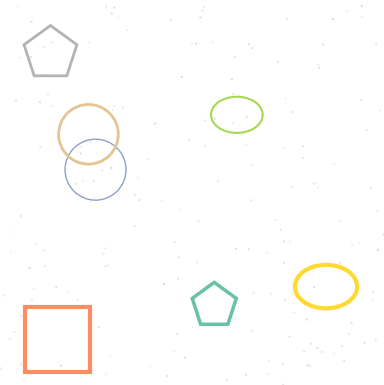[{"shape": "pentagon", "thickness": 2.5, "radius": 0.3, "center": [0.557, 0.206]}, {"shape": "square", "thickness": 3, "radius": 0.42, "center": [0.15, 0.117]}, {"shape": "circle", "thickness": 1, "radius": 0.4, "center": [0.248, 0.559]}, {"shape": "oval", "thickness": 1.5, "radius": 0.34, "center": [0.615, 0.702]}, {"shape": "oval", "thickness": 3, "radius": 0.4, "center": [0.847, 0.256]}, {"shape": "circle", "thickness": 2, "radius": 0.39, "center": [0.23, 0.651]}, {"shape": "pentagon", "thickness": 2, "radius": 0.36, "center": [0.131, 0.862]}]